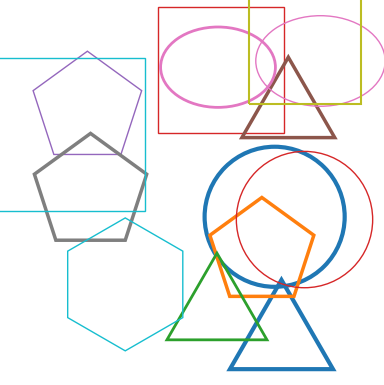[{"shape": "circle", "thickness": 3, "radius": 0.91, "center": [0.713, 0.437]}, {"shape": "triangle", "thickness": 3, "radius": 0.77, "center": [0.731, 0.118]}, {"shape": "pentagon", "thickness": 2.5, "radius": 0.71, "center": [0.68, 0.345]}, {"shape": "triangle", "thickness": 2, "radius": 0.75, "center": [0.564, 0.192]}, {"shape": "circle", "thickness": 1, "radius": 0.89, "center": [0.791, 0.43]}, {"shape": "square", "thickness": 1, "radius": 0.82, "center": [0.574, 0.818]}, {"shape": "pentagon", "thickness": 1, "radius": 0.74, "center": [0.227, 0.719]}, {"shape": "triangle", "thickness": 2.5, "radius": 0.7, "center": [0.749, 0.712]}, {"shape": "oval", "thickness": 1, "radius": 0.84, "center": [0.832, 0.842]}, {"shape": "oval", "thickness": 2, "radius": 0.75, "center": [0.566, 0.826]}, {"shape": "pentagon", "thickness": 2.5, "radius": 0.77, "center": [0.235, 0.5]}, {"shape": "square", "thickness": 1.5, "radius": 0.73, "center": [0.792, 0.875]}, {"shape": "hexagon", "thickness": 1, "radius": 0.86, "center": [0.325, 0.261]}, {"shape": "square", "thickness": 1, "radius": 0.99, "center": [0.178, 0.65]}]